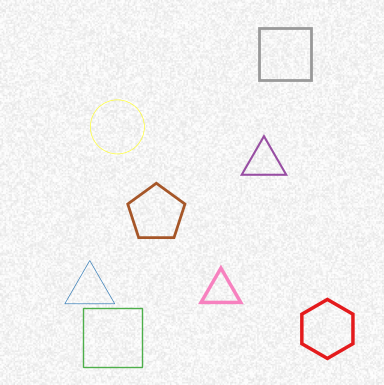[{"shape": "hexagon", "thickness": 2.5, "radius": 0.38, "center": [0.85, 0.146]}, {"shape": "triangle", "thickness": 0.5, "radius": 0.37, "center": [0.233, 0.248]}, {"shape": "square", "thickness": 1, "radius": 0.38, "center": [0.293, 0.123]}, {"shape": "triangle", "thickness": 1.5, "radius": 0.33, "center": [0.686, 0.579]}, {"shape": "circle", "thickness": 0.5, "radius": 0.35, "center": [0.305, 0.67]}, {"shape": "pentagon", "thickness": 2, "radius": 0.39, "center": [0.406, 0.446]}, {"shape": "triangle", "thickness": 2.5, "radius": 0.3, "center": [0.574, 0.244]}, {"shape": "square", "thickness": 2, "radius": 0.34, "center": [0.74, 0.86]}]